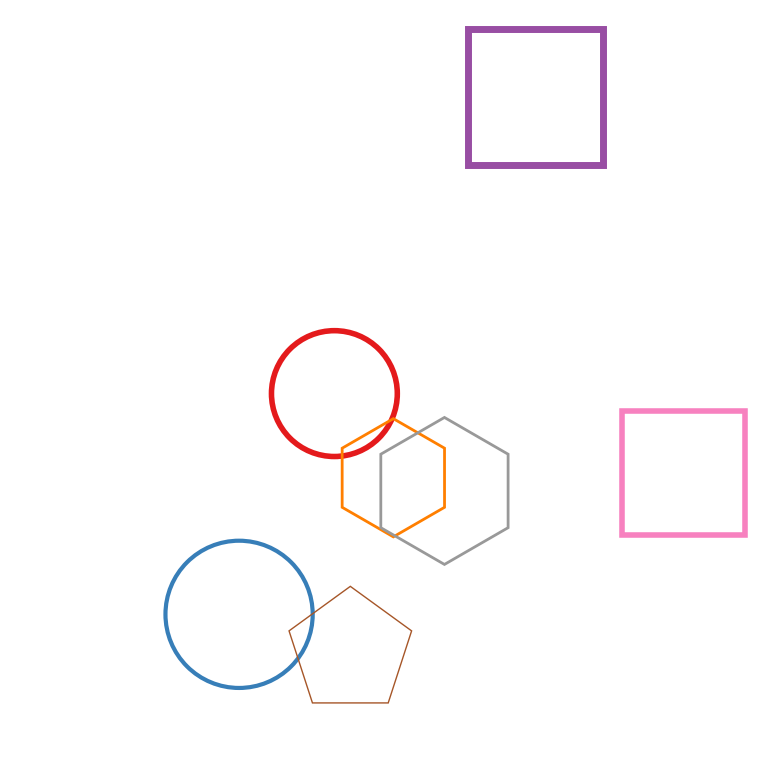[{"shape": "circle", "thickness": 2, "radius": 0.41, "center": [0.434, 0.489]}, {"shape": "circle", "thickness": 1.5, "radius": 0.48, "center": [0.31, 0.202]}, {"shape": "square", "thickness": 2.5, "radius": 0.44, "center": [0.695, 0.874]}, {"shape": "hexagon", "thickness": 1, "radius": 0.38, "center": [0.511, 0.38]}, {"shape": "pentagon", "thickness": 0.5, "radius": 0.42, "center": [0.455, 0.155]}, {"shape": "square", "thickness": 2, "radius": 0.4, "center": [0.888, 0.386]}, {"shape": "hexagon", "thickness": 1, "radius": 0.48, "center": [0.577, 0.362]}]